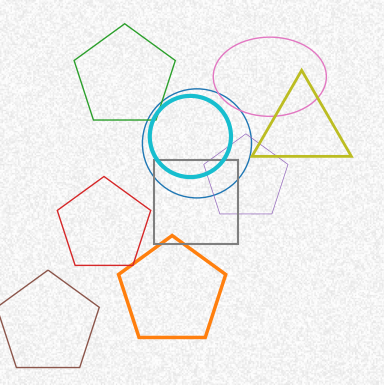[{"shape": "circle", "thickness": 1, "radius": 0.71, "center": [0.512, 0.628]}, {"shape": "pentagon", "thickness": 2.5, "radius": 0.73, "center": [0.447, 0.242]}, {"shape": "pentagon", "thickness": 1, "radius": 0.69, "center": [0.324, 0.8]}, {"shape": "pentagon", "thickness": 1, "radius": 0.64, "center": [0.27, 0.414]}, {"shape": "pentagon", "thickness": 0.5, "radius": 0.58, "center": [0.639, 0.537]}, {"shape": "pentagon", "thickness": 1, "radius": 0.7, "center": [0.125, 0.159]}, {"shape": "oval", "thickness": 1, "radius": 0.73, "center": [0.701, 0.801]}, {"shape": "square", "thickness": 1.5, "radius": 0.54, "center": [0.51, 0.476]}, {"shape": "triangle", "thickness": 2, "radius": 0.75, "center": [0.784, 0.668]}, {"shape": "circle", "thickness": 3, "radius": 0.53, "center": [0.494, 0.645]}]